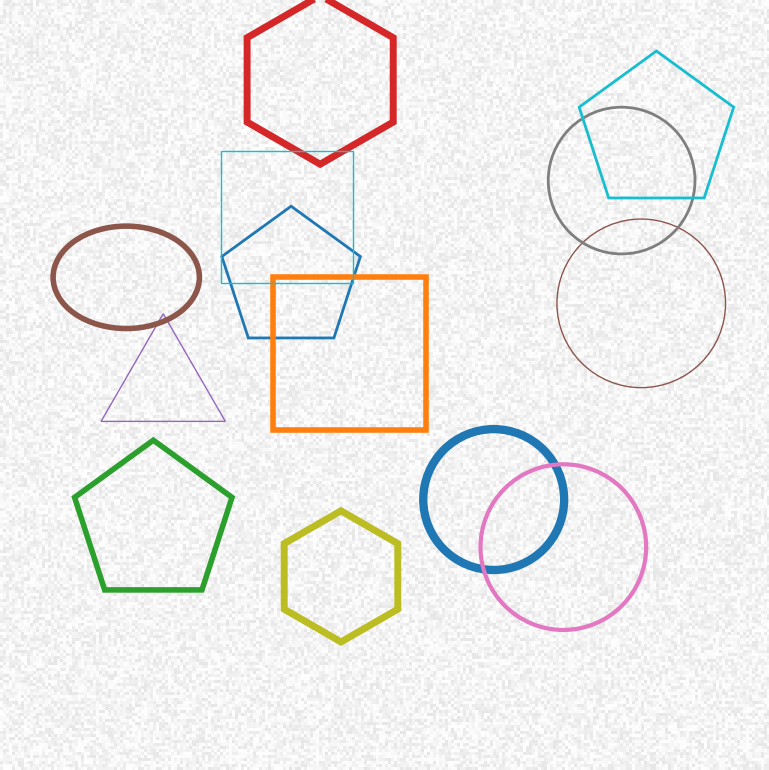[{"shape": "circle", "thickness": 3, "radius": 0.46, "center": [0.641, 0.351]}, {"shape": "pentagon", "thickness": 1, "radius": 0.47, "center": [0.378, 0.638]}, {"shape": "square", "thickness": 2, "radius": 0.5, "center": [0.454, 0.541]}, {"shape": "pentagon", "thickness": 2, "radius": 0.54, "center": [0.199, 0.321]}, {"shape": "hexagon", "thickness": 2.5, "radius": 0.55, "center": [0.416, 0.896]}, {"shape": "triangle", "thickness": 0.5, "radius": 0.47, "center": [0.212, 0.499]}, {"shape": "circle", "thickness": 0.5, "radius": 0.55, "center": [0.833, 0.606]}, {"shape": "oval", "thickness": 2, "radius": 0.48, "center": [0.164, 0.64]}, {"shape": "circle", "thickness": 1.5, "radius": 0.54, "center": [0.732, 0.289]}, {"shape": "circle", "thickness": 1, "radius": 0.48, "center": [0.807, 0.766]}, {"shape": "hexagon", "thickness": 2.5, "radius": 0.43, "center": [0.443, 0.251]}, {"shape": "pentagon", "thickness": 1, "radius": 0.53, "center": [0.852, 0.828]}, {"shape": "square", "thickness": 0.5, "radius": 0.43, "center": [0.372, 0.718]}]